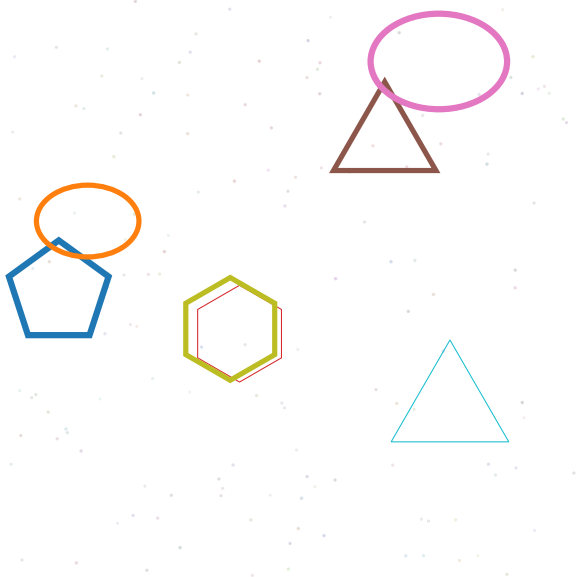[{"shape": "pentagon", "thickness": 3, "radius": 0.45, "center": [0.102, 0.492]}, {"shape": "oval", "thickness": 2.5, "radius": 0.44, "center": [0.152, 0.616]}, {"shape": "hexagon", "thickness": 0.5, "radius": 0.42, "center": [0.415, 0.421]}, {"shape": "triangle", "thickness": 2.5, "radius": 0.51, "center": [0.666, 0.755]}, {"shape": "oval", "thickness": 3, "radius": 0.59, "center": [0.76, 0.893]}, {"shape": "hexagon", "thickness": 2.5, "radius": 0.44, "center": [0.399, 0.43]}, {"shape": "triangle", "thickness": 0.5, "radius": 0.59, "center": [0.779, 0.293]}]